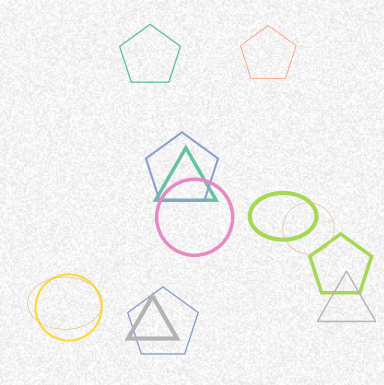[{"shape": "pentagon", "thickness": 1, "radius": 0.42, "center": [0.39, 0.854]}, {"shape": "triangle", "thickness": 2.5, "radius": 0.45, "center": [0.483, 0.525]}, {"shape": "pentagon", "thickness": 0.5, "radius": 0.38, "center": [0.697, 0.858]}, {"shape": "pentagon", "thickness": 1.5, "radius": 0.49, "center": [0.473, 0.558]}, {"shape": "pentagon", "thickness": 1, "radius": 0.48, "center": [0.423, 0.158]}, {"shape": "circle", "thickness": 2.5, "radius": 0.49, "center": [0.506, 0.436]}, {"shape": "oval", "thickness": 3, "radius": 0.43, "center": [0.735, 0.438]}, {"shape": "pentagon", "thickness": 2.5, "radius": 0.42, "center": [0.885, 0.308]}, {"shape": "circle", "thickness": 1.5, "radius": 0.43, "center": [0.178, 0.201]}, {"shape": "circle", "thickness": 0.5, "radius": 0.33, "center": [0.801, 0.407]}, {"shape": "oval", "thickness": 0.5, "radius": 0.49, "center": [0.169, 0.213]}, {"shape": "triangle", "thickness": 3, "radius": 0.37, "center": [0.396, 0.158]}, {"shape": "triangle", "thickness": 1, "radius": 0.44, "center": [0.9, 0.209]}]